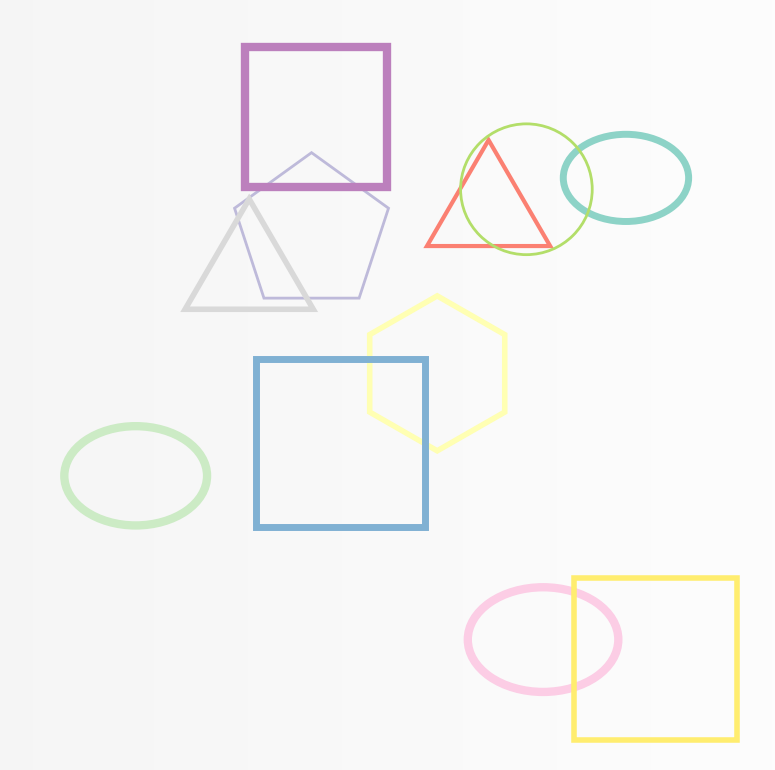[{"shape": "oval", "thickness": 2.5, "radius": 0.4, "center": [0.808, 0.769]}, {"shape": "hexagon", "thickness": 2, "radius": 0.5, "center": [0.564, 0.515]}, {"shape": "pentagon", "thickness": 1, "radius": 0.52, "center": [0.402, 0.697]}, {"shape": "triangle", "thickness": 1.5, "radius": 0.46, "center": [0.63, 0.726]}, {"shape": "square", "thickness": 2.5, "radius": 0.55, "center": [0.44, 0.425]}, {"shape": "circle", "thickness": 1, "radius": 0.42, "center": [0.679, 0.754]}, {"shape": "oval", "thickness": 3, "radius": 0.49, "center": [0.701, 0.169]}, {"shape": "triangle", "thickness": 2, "radius": 0.48, "center": [0.322, 0.646]}, {"shape": "square", "thickness": 3, "radius": 0.46, "center": [0.408, 0.848]}, {"shape": "oval", "thickness": 3, "radius": 0.46, "center": [0.175, 0.382]}, {"shape": "square", "thickness": 2, "radius": 0.53, "center": [0.846, 0.145]}]